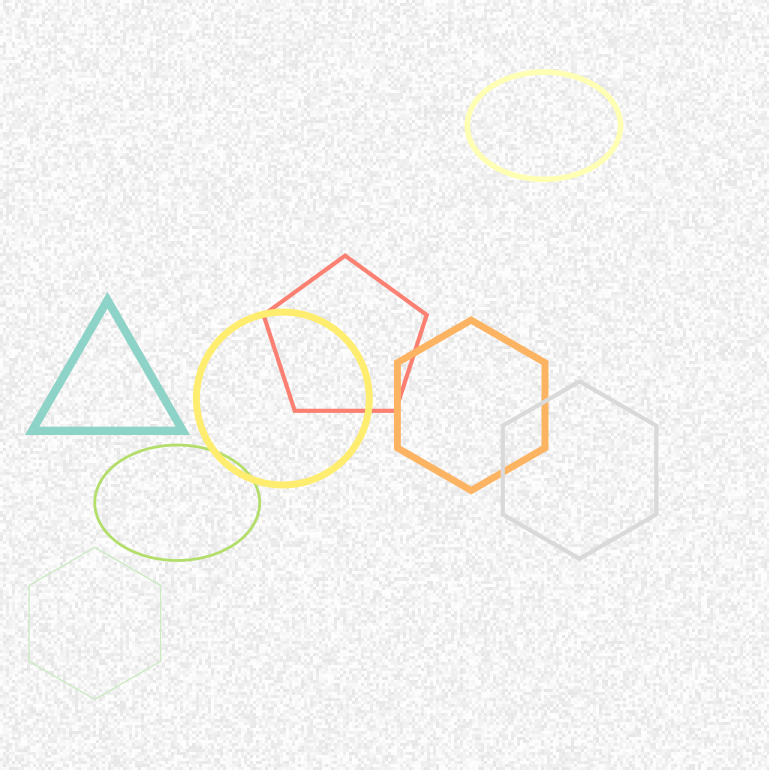[{"shape": "triangle", "thickness": 3, "radius": 0.57, "center": [0.14, 0.497]}, {"shape": "oval", "thickness": 2, "radius": 0.5, "center": [0.706, 0.837]}, {"shape": "pentagon", "thickness": 1.5, "radius": 0.56, "center": [0.448, 0.557]}, {"shape": "hexagon", "thickness": 2.5, "radius": 0.55, "center": [0.612, 0.474]}, {"shape": "oval", "thickness": 1, "radius": 0.54, "center": [0.23, 0.347]}, {"shape": "hexagon", "thickness": 1.5, "radius": 0.58, "center": [0.753, 0.39]}, {"shape": "hexagon", "thickness": 0.5, "radius": 0.49, "center": [0.123, 0.19]}, {"shape": "circle", "thickness": 2.5, "radius": 0.56, "center": [0.367, 0.482]}]